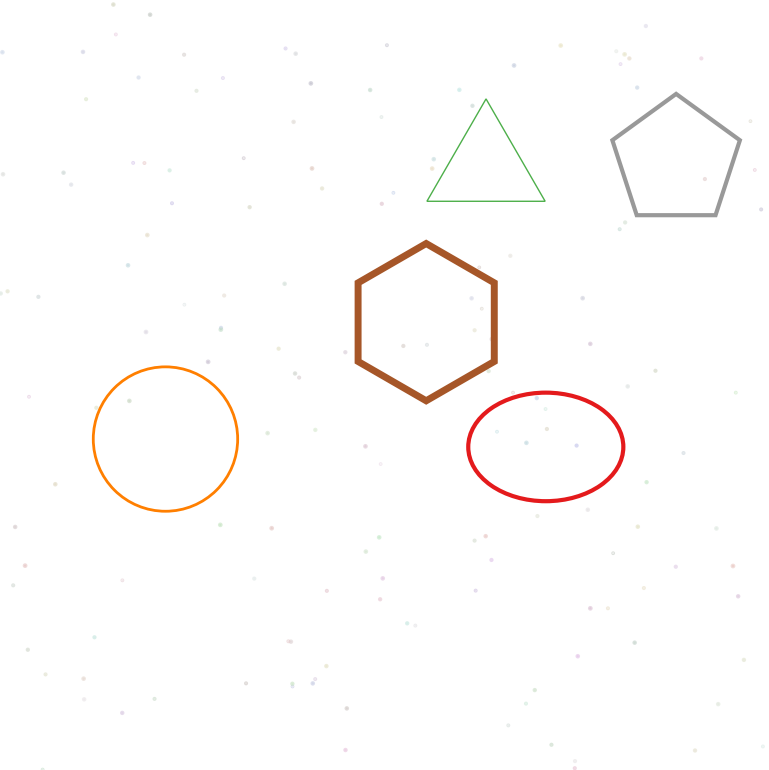[{"shape": "oval", "thickness": 1.5, "radius": 0.5, "center": [0.709, 0.42]}, {"shape": "triangle", "thickness": 0.5, "radius": 0.44, "center": [0.631, 0.783]}, {"shape": "circle", "thickness": 1, "radius": 0.47, "center": [0.215, 0.43]}, {"shape": "hexagon", "thickness": 2.5, "radius": 0.51, "center": [0.553, 0.582]}, {"shape": "pentagon", "thickness": 1.5, "radius": 0.44, "center": [0.878, 0.791]}]